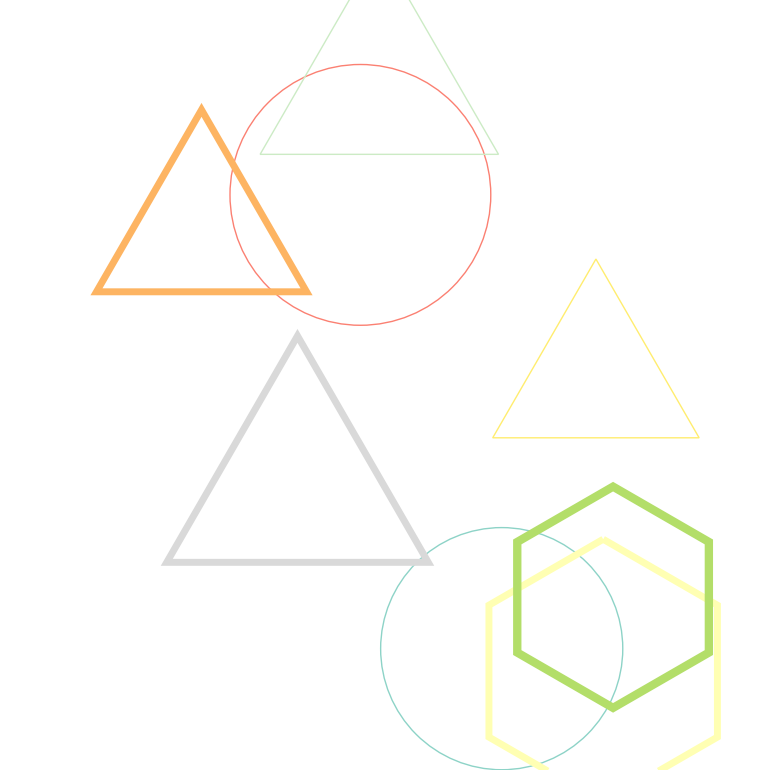[{"shape": "circle", "thickness": 0.5, "radius": 0.79, "center": [0.652, 0.158]}, {"shape": "hexagon", "thickness": 2.5, "radius": 0.86, "center": [0.783, 0.128]}, {"shape": "circle", "thickness": 0.5, "radius": 0.85, "center": [0.468, 0.747]}, {"shape": "triangle", "thickness": 2.5, "radius": 0.79, "center": [0.262, 0.7]}, {"shape": "hexagon", "thickness": 3, "radius": 0.72, "center": [0.796, 0.224]}, {"shape": "triangle", "thickness": 2.5, "radius": 0.98, "center": [0.386, 0.368]}, {"shape": "triangle", "thickness": 0.5, "radius": 0.89, "center": [0.493, 0.889]}, {"shape": "triangle", "thickness": 0.5, "radius": 0.77, "center": [0.774, 0.509]}]